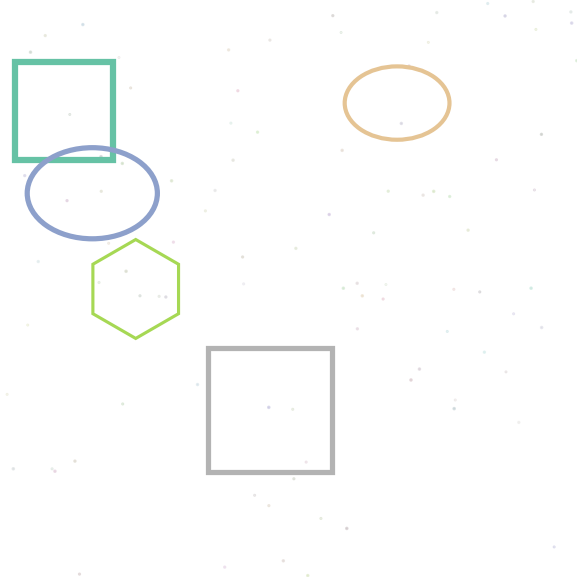[{"shape": "square", "thickness": 3, "radius": 0.42, "center": [0.11, 0.807]}, {"shape": "oval", "thickness": 2.5, "radius": 0.56, "center": [0.16, 0.665]}, {"shape": "hexagon", "thickness": 1.5, "radius": 0.43, "center": [0.235, 0.499]}, {"shape": "oval", "thickness": 2, "radius": 0.45, "center": [0.688, 0.821]}, {"shape": "square", "thickness": 2.5, "radius": 0.54, "center": [0.467, 0.29]}]